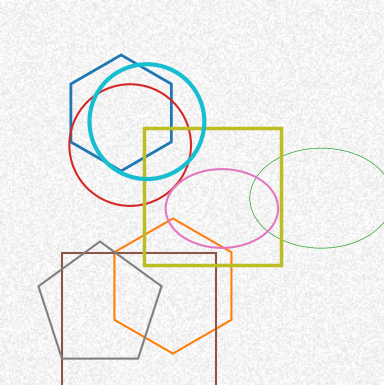[{"shape": "hexagon", "thickness": 2, "radius": 0.75, "center": [0.315, 0.707]}, {"shape": "hexagon", "thickness": 1.5, "radius": 0.88, "center": [0.449, 0.257]}, {"shape": "oval", "thickness": 0.5, "radius": 0.93, "center": [0.834, 0.485]}, {"shape": "circle", "thickness": 1.5, "radius": 0.79, "center": [0.338, 0.623]}, {"shape": "square", "thickness": 1.5, "radius": 1.0, "center": [0.361, 0.142]}, {"shape": "oval", "thickness": 1.5, "radius": 0.73, "center": [0.576, 0.458]}, {"shape": "pentagon", "thickness": 1.5, "radius": 0.84, "center": [0.26, 0.205]}, {"shape": "square", "thickness": 2.5, "radius": 0.89, "center": [0.551, 0.49]}, {"shape": "circle", "thickness": 3, "radius": 0.75, "center": [0.382, 0.684]}]